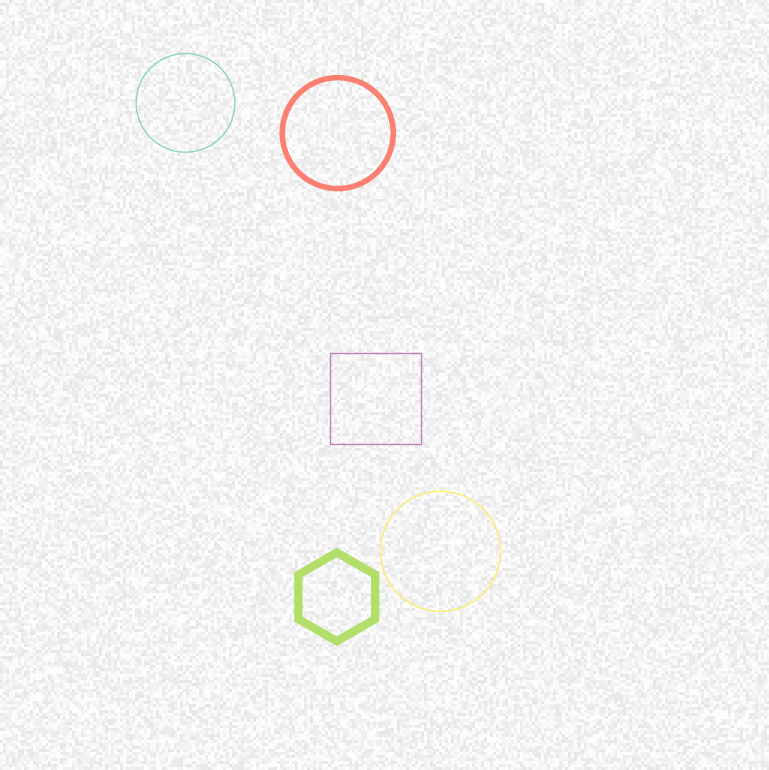[{"shape": "circle", "thickness": 0.5, "radius": 0.32, "center": [0.241, 0.866]}, {"shape": "circle", "thickness": 2, "radius": 0.36, "center": [0.439, 0.827]}, {"shape": "hexagon", "thickness": 3, "radius": 0.29, "center": [0.437, 0.225]}, {"shape": "square", "thickness": 0.5, "radius": 0.29, "center": [0.487, 0.483]}, {"shape": "circle", "thickness": 0.5, "radius": 0.39, "center": [0.572, 0.284]}]